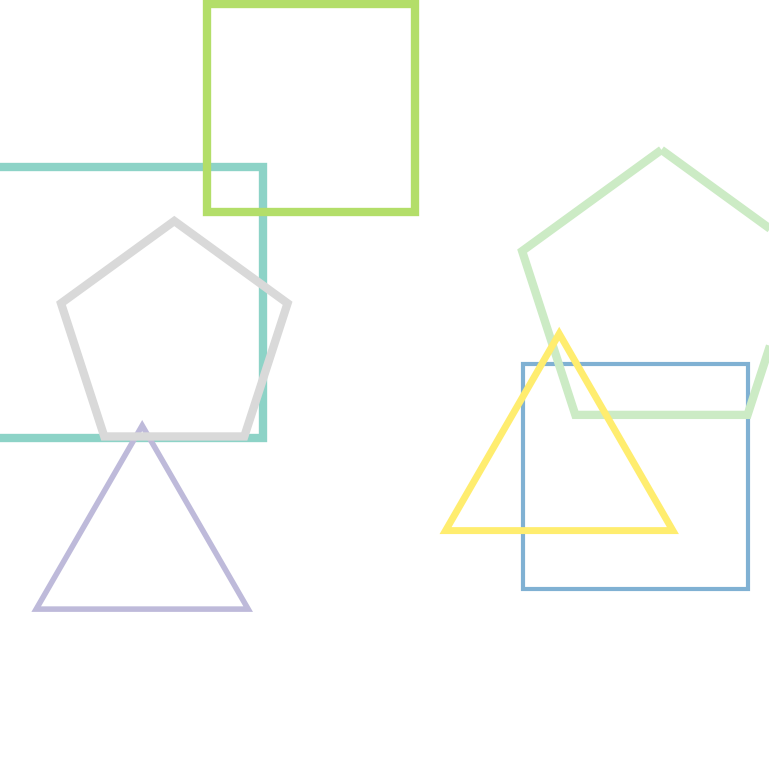[{"shape": "square", "thickness": 3, "radius": 0.88, "center": [0.166, 0.607]}, {"shape": "triangle", "thickness": 2, "radius": 0.79, "center": [0.185, 0.288]}, {"shape": "square", "thickness": 1.5, "radius": 0.73, "center": [0.826, 0.381]}, {"shape": "square", "thickness": 3, "radius": 0.67, "center": [0.404, 0.86]}, {"shape": "pentagon", "thickness": 3, "radius": 0.77, "center": [0.226, 0.558]}, {"shape": "pentagon", "thickness": 3, "radius": 0.95, "center": [0.859, 0.615]}, {"shape": "triangle", "thickness": 2.5, "radius": 0.85, "center": [0.726, 0.396]}]